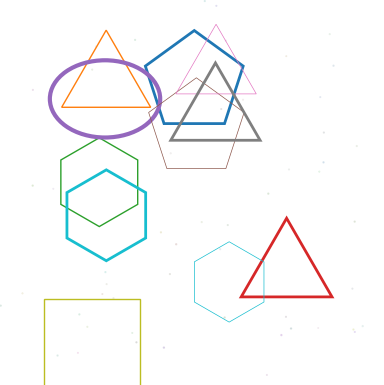[{"shape": "pentagon", "thickness": 2, "radius": 0.67, "center": [0.505, 0.787]}, {"shape": "triangle", "thickness": 1, "radius": 0.67, "center": [0.276, 0.788]}, {"shape": "hexagon", "thickness": 1, "radius": 0.58, "center": [0.258, 0.527]}, {"shape": "triangle", "thickness": 2, "radius": 0.68, "center": [0.744, 0.297]}, {"shape": "oval", "thickness": 3, "radius": 0.72, "center": [0.273, 0.743]}, {"shape": "pentagon", "thickness": 0.5, "radius": 0.65, "center": [0.51, 0.668]}, {"shape": "triangle", "thickness": 0.5, "radius": 0.6, "center": [0.561, 0.816]}, {"shape": "triangle", "thickness": 2, "radius": 0.67, "center": [0.56, 0.703]}, {"shape": "square", "thickness": 1, "radius": 0.62, "center": [0.239, 0.101]}, {"shape": "hexagon", "thickness": 2, "radius": 0.59, "center": [0.276, 0.441]}, {"shape": "hexagon", "thickness": 0.5, "radius": 0.52, "center": [0.595, 0.268]}]